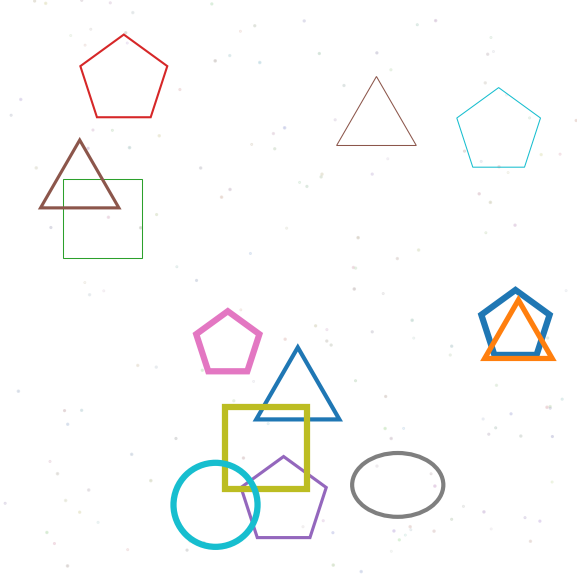[{"shape": "triangle", "thickness": 2, "radius": 0.42, "center": [0.516, 0.314]}, {"shape": "pentagon", "thickness": 3, "radius": 0.31, "center": [0.893, 0.435]}, {"shape": "triangle", "thickness": 2.5, "radius": 0.34, "center": [0.898, 0.412]}, {"shape": "square", "thickness": 0.5, "radius": 0.34, "center": [0.178, 0.62]}, {"shape": "pentagon", "thickness": 1, "radius": 0.4, "center": [0.214, 0.86]}, {"shape": "pentagon", "thickness": 1.5, "radius": 0.39, "center": [0.491, 0.131]}, {"shape": "triangle", "thickness": 0.5, "radius": 0.4, "center": [0.652, 0.787]}, {"shape": "triangle", "thickness": 1.5, "radius": 0.39, "center": [0.138, 0.678]}, {"shape": "pentagon", "thickness": 3, "radius": 0.29, "center": [0.394, 0.403]}, {"shape": "oval", "thickness": 2, "radius": 0.39, "center": [0.689, 0.159]}, {"shape": "square", "thickness": 3, "radius": 0.35, "center": [0.461, 0.224]}, {"shape": "circle", "thickness": 3, "radius": 0.36, "center": [0.373, 0.125]}, {"shape": "pentagon", "thickness": 0.5, "radius": 0.38, "center": [0.863, 0.771]}]